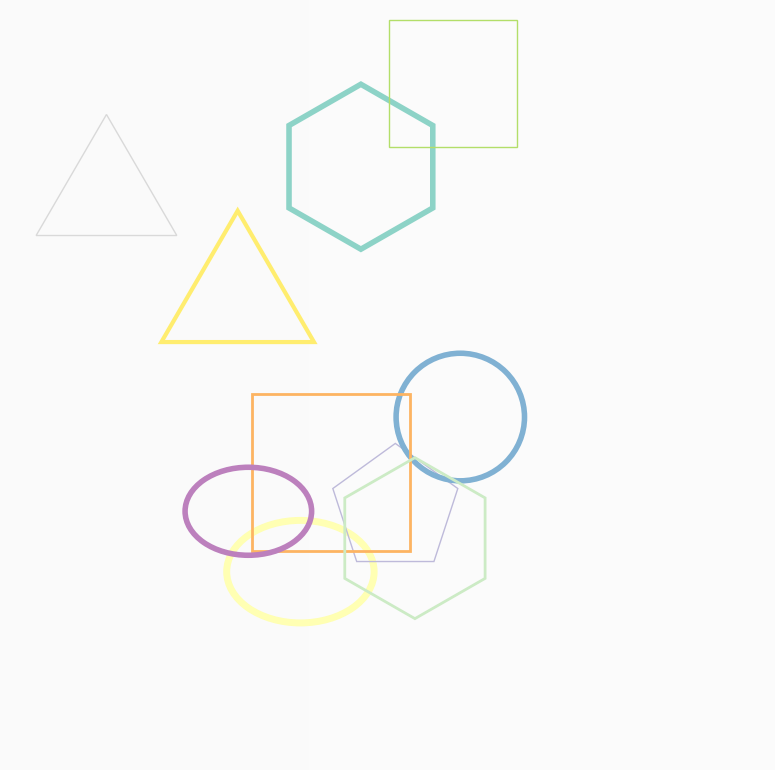[{"shape": "hexagon", "thickness": 2, "radius": 0.54, "center": [0.466, 0.783]}, {"shape": "oval", "thickness": 2.5, "radius": 0.48, "center": [0.388, 0.258]}, {"shape": "pentagon", "thickness": 0.5, "radius": 0.42, "center": [0.51, 0.339]}, {"shape": "circle", "thickness": 2, "radius": 0.41, "center": [0.594, 0.458]}, {"shape": "square", "thickness": 1, "radius": 0.51, "center": [0.427, 0.386]}, {"shape": "square", "thickness": 0.5, "radius": 0.41, "center": [0.585, 0.891]}, {"shape": "triangle", "thickness": 0.5, "radius": 0.52, "center": [0.137, 0.747]}, {"shape": "oval", "thickness": 2, "radius": 0.41, "center": [0.32, 0.336]}, {"shape": "hexagon", "thickness": 1, "radius": 0.52, "center": [0.535, 0.301]}, {"shape": "triangle", "thickness": 1.5, "radius": 0.57, "center": [0.307, 0.613]}]